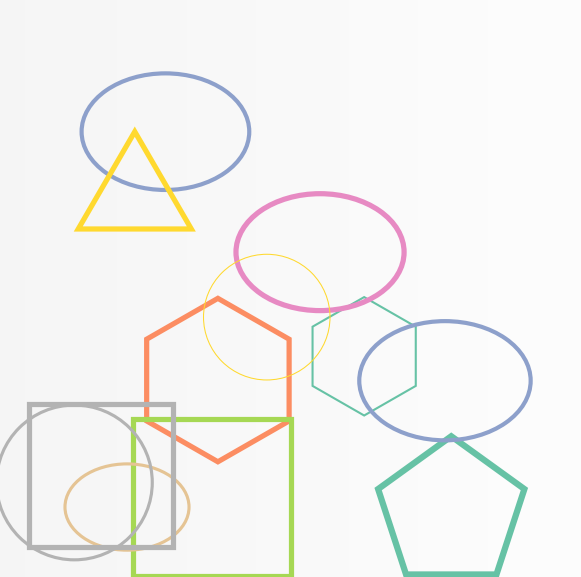[{"shape": "pentagon", "thickness": 3, "radius": 0.66, "center": [0.776, 0.111]}, {"shape": "hexagon", "thickness": 1, "radius": 0.51, "center": [0.627, 0.382]}, {"shape": "hexagon", "thickness": 2.5, "radius": 0.71, "center": [0.375, 0.341]}, {"shape": "oval", "thickness": 2, "radius": 0.72, "center": [0.285, 0.771]}, {"shape": "oval", "thickness": 2, "radius": 0.74, "center": [0.766, 0.34]}, {"shape": "oval", "thickness": 2.5, "radius": 0.72, "center": [0.551, 0.563]}, {"shape": "square", "thickness": 2.5, "radius": 0.68, "center": [0.365, 0.138]}, {"shape": "circle", "thickness": 0.5, "radius": 0.54, "center": [0.459, 0.45]}, {"shape": "triangle", "thickness": 2.5, "radius": 0.56, "center": [0.232, 0.659]}, {"shape": "oval", "thickness": 1.5, "radius": 0.53, "center": [0.219, 0.121]}, {"shape": "circle", "thickness": 1.5, "radius": 0.67, "center": [0.128, 0.164]}, {"shape": "square", "thickness": 2.5, "radius": 0.62, "center": [0.174, 0.176]}]